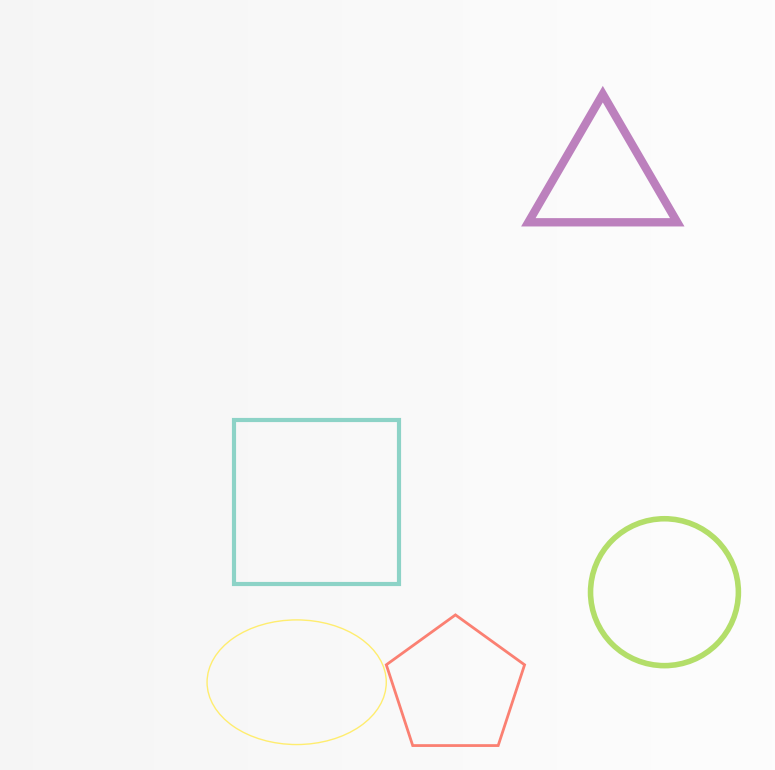[{"shape": "square", "thickness": 1.5, "radius": 0.53, "center": [0.409, 0.348]}, {"shape": "pentagon", "thickness": 1, "radius": 0.47, "center": [0.588, 0.108]}, {"shape": "circle", "thickness": 2, "radius": 0.48, "center": [0.857, 0.231]}, {"shape": "triangle", "thickness": 3, "radius": 0.55, "center": [0.778, 0.767]}, {"shape": "oval", "thickness": 0.5, "radius": 0.58, "center": [0.383, 0.114]}]